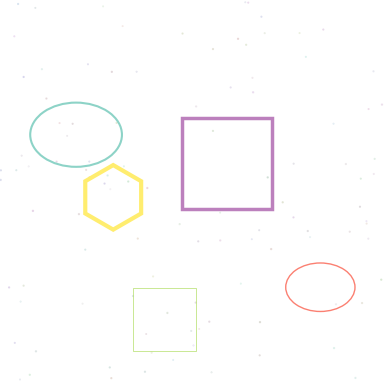[{"shape": "oval", "thickness": 1.5, "radius": 0.6, "center": [0.198, 0.65]}, {"shape": "oval", "thickness": 1, "radius": 0.45, "center": [0.832, 0.254]}, {"shape": "square", "thickness": 0.5, "radius": 0.41, "center": [0.428, 0.17]}, {"shape": "square", "thickness": 2.5, "radius": 0.59, "center": [0.59, 0.575]}, {"shape": "hexagon", "thickness": 3, "radius": 0.42, "center": [0.294, 0.487]}]